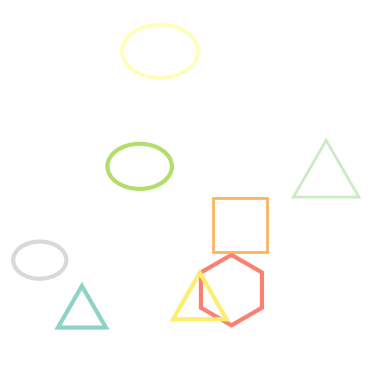[{"shape": "triangle", "thickness": 3, "radius": 0.36, "center": [0.213, 0.185]}, {"shape": "oval", "thickness": 2.5, "radius": 0.49, "center": [0.416, 0.867]}, {"shape": "hexagon", "thickness": 3, "radius": 0.46, "center": [0.601, 0.247]}, {"shape": "square", "thickness": 2, "radius": 0.35, "center": [0.624, 0.416]}, {"shape": "oval", "thickness": 3, "radius": 0.42, "center": [0.363, 0.568]}, {"shape": "oval", "thickness": 3, "radius": 0.35, "center": [0.103, 0.324]}, {"shape": "triangle", "thickness": 2, "radius": 0.49, "center": [0.847, 0.537]}, {"shape": "triangle", "thickness": 3, "radius": 0.4, "center": [0.519, 0.211]}]